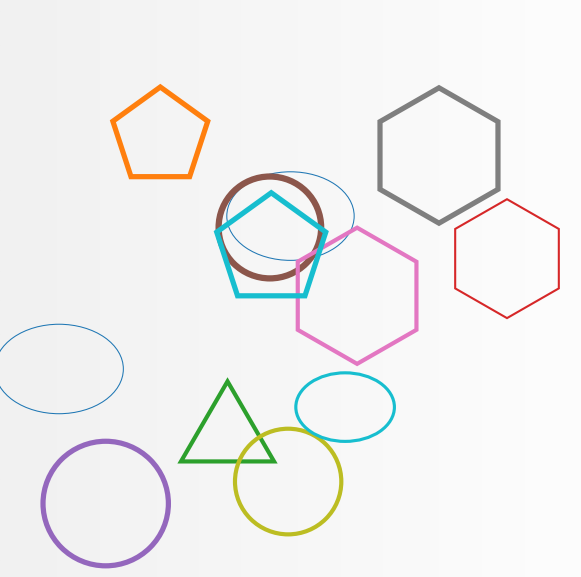[{"shape": "oval", "thickness": 0.5, "radius": 0.55, "center": [0.5, 0.625]}, {"shape": "oval", "thickness": 0.5, "radius": 0.55, "center": [0.102, 0.36]}, {"shape": "pentagon", "thickness": 2.5, "radius": 0.43, "center": [0.276, 0.763]}, {"shape": "triangle", "thickness": 2, "radius": 0.46, "center": [0.391, 0.246]}, {"shape": "hexagon", "thickness": 1, "radius": 0.51, "center": [0.872, 0.551]}, {"shape": "circle", "thickness": 2.5, "radius": 0.54, "center": [0.182, 0.127]}, {"shape": "circle", "thickness": 3, "radius": 0.44, "center": [0.464, 0.605]}, {"shape": "hexagon", "thickness": 2, "radius": 0.59, "center": [0.614, 0.487]}, {"shape": "hexagon", "thickness": 2.5, "radius": 0.59, "center": [0.755, 0.73]}, {"shape": "circle", "thickness": 2, "radius": 0.46, "center": [0.496, 0.165]}, {"shape": "pentagon", "thickness": 2.5, "radius": 0.49, "center": [0.467, 0.567]}, {"shape": "oval", "thickness": 1.5, "radius": 0.42, "center": [0.594, 0.294]}]